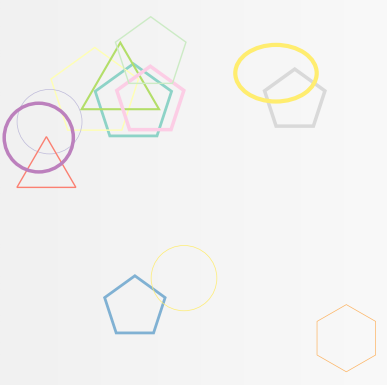[{"shape": "pentagon", "thickness": 2, "radius": 0.52, "center": [0.344, 0.731]}, {"shape": "pentagon", "thickness": 1, "radius": 0.59, "center": [0.245, 0.758]}, {"shape": "circle", "thickness": 0.5, "radius": 0.42, "center": [0.128, 0.684]}, {"shape": "triangle", "thickness": 1, "radius": 0.44, "center": [0.12, 0.557]}, {"shape": "pentagon", "thickness": 2, "radius": 0.41, "center": [0.348, 0.202]}, {"shape": "hexagon", "thickness": 0.5, "radius": 0.44, "center": [0.894, 0.122]}, {"shape": "triangle", "thickness": 1.5, "radius": 0.58, "center": [0.311, 0.774]}, {"shape": "pentagon", "thickness": 2.5, "radius": 0.46, "center": [0.388, 0.737]}, {"shape": "pentagon", "thickness": 2.5, "radius": 0.41, "center": [0.761, 0.739]}, {"shape": "circle", "thickness": 2.5, "radius": 0.45, "center": [0.1, 0.643]}, {"shape": "pentagon", "thickness": 1, "radius": 0.48, "center": [0.389, 0.861]}, {"shape": "circle", "thickness": 0.5, "radius": 0.42, "center": [0.475, 0.278]}, {"shape": "oval", "thickness": 3, "radius": 0.53, "center": [0.712, 0.81]}]